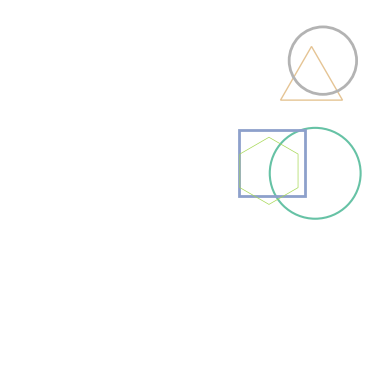[{"shape": "circle", "thickness": 1.5, "radius": 0.59, "center": [0.819, 0.55]}, {"shape": "square", "thickness": 2, "radius": 0.43, "center": [0.707, 0.576]}, {"shape": "hexagon", "thickness": 0.5, "radius": 0.44, "center": [0.699, 0.556]}, {"shape": "triangle", "thickness": 1, "radius": 0.46, "center": [0.809, 0.786]}, {"shape": "circle", "thickness": 2, "radius": 0.44, "center": [0.839, 0.843]}]